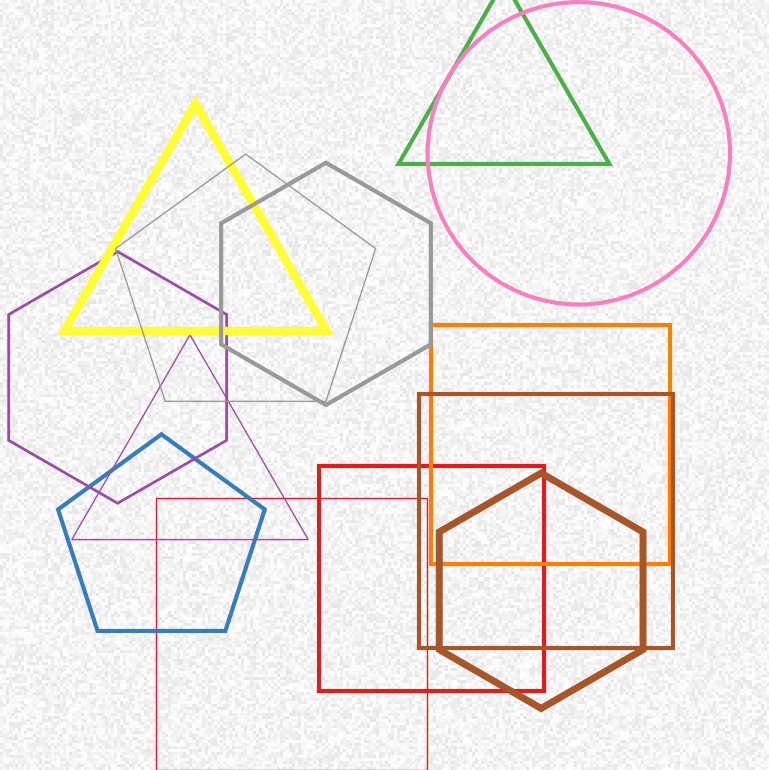[{"shape": "square", "thickness": 1.5, "radius": 0.73, "center": [0.56, 0.249]}, {"shape": "square", "thickness": 0.5, "radius": 0.88, "center": [0.379, 0.177]}, {"shape": "pentagon", "thickness": 1.5, "radius": 0.71, "center": [0.21, 0.295]}, {"shape": "triangle", "thickness": 1.5, "radius": 0.79, "center": [0.654, 0.866]}, {"shape": "hexagon", "thickness": 1, "radius": 0.82, "center": [0.153, 0.51]}, {"shape": "triangle", "thickness": 0.5, "radius": 0.89, "center": [0.247, 0.388]}, {"shape": "square", "thickness": 1.5, "radius": 0.77, "center": [0.715, 0.423]}, {"shape": "triangle", "thickness": 3, "radius": 0.98, "center": [0.254, 0.668]}, {"shape": "square", "thickness": 1.5, "radius": 0.82, "center": [0.709, 0.323]}, {"shape": "hexagon", "thickness": 2.5, "radius": 0.76, "center": [0.703, 0.233]}, {"shape": "circle", "thickness": 1.5, "radius": 0.98, "center": [0.752, 0.801]}, {"shape": "pentagon", "thickness": 0.5, "radius": 0.89, "center": [0.319, 0.622]}, {"shape": "hexagon", "thickness": 1.5, "radius": 0.79, "center": [0.423, 0.631]}]